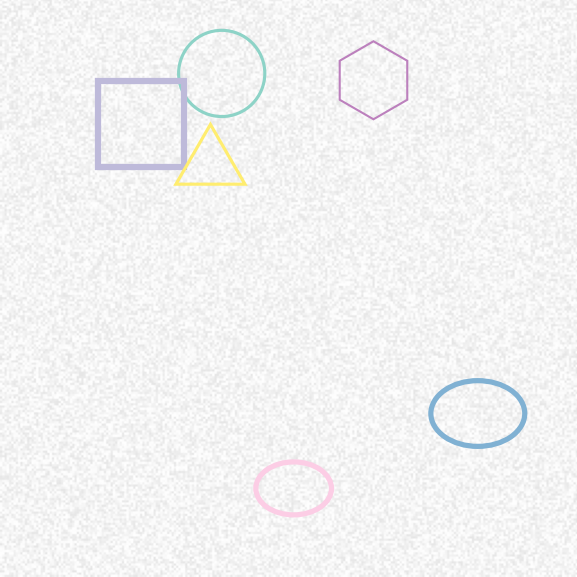[{"shape": "circle", "thickness": 1.5, "radius": 0.37, "center": [0.384, 0.872]}, {"shape": "square", "thickness": 3, "radius": 0.37, "center": [0.244, 0.785]}, {"shape": "oval", "thickness": 2.5, "radius": 0.41, "center": [0.827, 0.283]}, {"shape": "oval", "thickness": 2.5, "radius": 0.33, "center": [0.509, 0.153]}, {"shape": "hexagon", "thickness": 1, "radius": 0.34, "center": [0.647, 0.86]}, {"shape": "triangle", "thickness": 1.5, "radius": 0.35, "center": [0.364, 0.715]}]